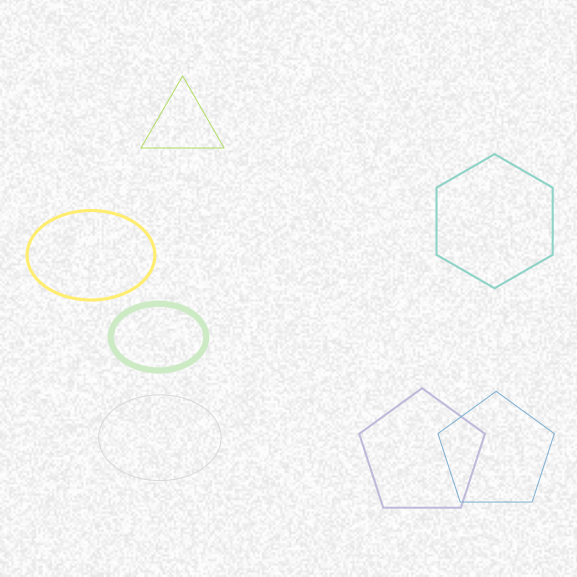[{"shape": "hexagon", "thickness": 1, "radius": 0.58, "center": [0.856, 0.616]}, {"shape": "pentagon", "thickness": 1, "radius": 0.57, "center": [0.731, 0.213]}, {"shape": "pentagon", "thickness": 0.5, "radius": 0.53, "center": [0.859, 0.216]}, {"shape": "triangle", "thickness": 0.5, "radius": 0.42, "center": [0.316, 0.784]}, {"shape": "oval", "thickness": 0.5, "radius": 0.53, "center": [0.277, 0.241]}, {"shape": "oval", "thickness": 3, "radius": 0.41, "center": [0.274, 0.415]}, {"shape": "oval", "thickness": 1.5, "radius": 0.55, "center": [0.158, 0.557]}]